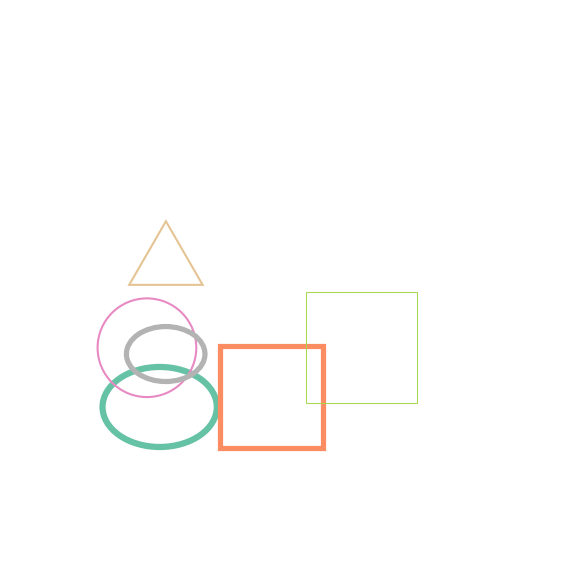[{"shape": "oval", "thickness": 3, "radius": 0.49, "center": [0.277, 0.294]}, {"shape": "square", "thickness": 2.5, "radius": 0.44, "center": [0.47, 0.312]}, {"shape": "circle", "thickness": 1, "radius": 0.43, "center": [0.254, 0.397]}, {"shape": "square", "thickness": 0.5, "radius": 0.48, "center": [0.627, 0.398]}, {"shape": "triangle", "thickness": 1, "radius": 0.37, "center": [0.287, 0.543]}, {"shape": "oval", "thickness": 2.5, "radius": 0.34, "center": [0.287, 0.386]}]